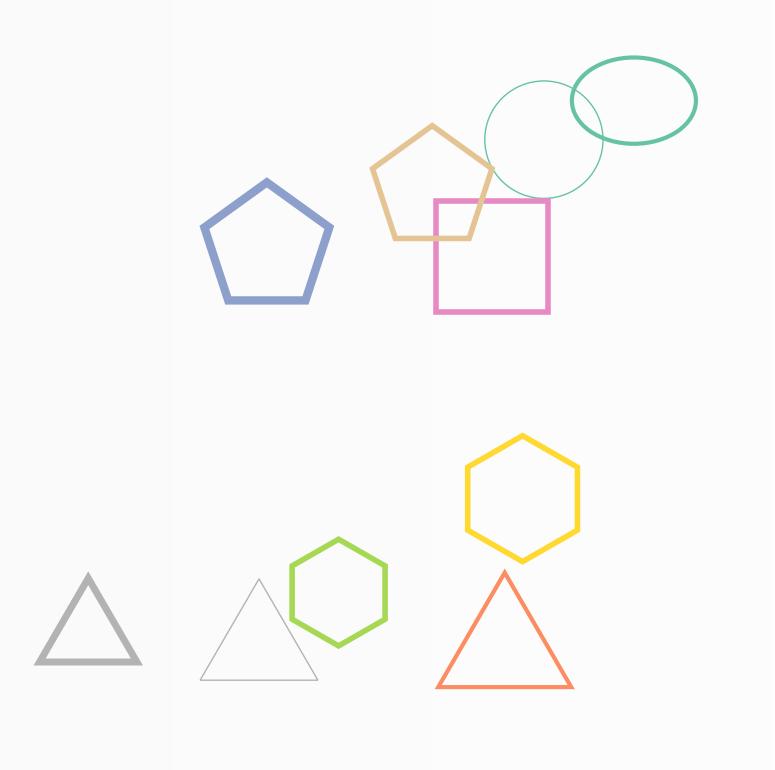[{"shape": "circle", "thickness": 0.5, "radius": 0.38, "center": [0.702, 0.819]}, {"shape": "oval", "thickness": 1.5, "radius": 0.4, "center": [0.818, 0.869]}, {"shape": "triangle", "thickness": 1.5, "radius": 0.5, "center": [0.651, 0.157]}, {"shape": "pentagon", "thickness": 3, "radius": 0.42, "center": [0.344, 0.678]}, {"shape": "square", "thickness": 2, "radius": 0.36, "center": [0.635, 0.667]}, {"shape": "hexagon", "thickness": 2, "radius": 0.35, "center": [0.437, 0.23]}, {"shape": "hexagon", "thickness": 2, "radius": 0.41, "center": [0.674, 0.352]}, {"shape": "pentagon", "thickness": 2, "radius": 0.4, "center": [0.558, 0.756]}, {"shape": "triangle", "thickness": 2.5, "radius": 0.36, "center": [0.114, 0.177]}, {"shape": "triangle", "thickness": 0.5, "radius": 0.44, "center": [0.334, 0.161]}]